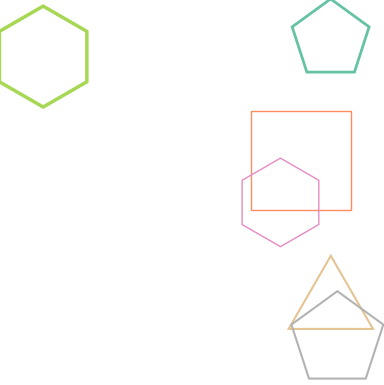[{"shape": "pentagon", "thickness": 2, "radius": 0.53, "center": [0.859, 0.898]}, {"shape": "square", "thickness": 1, "radius": 0.65, "center": [0.782, 0.583]}, {"shape": "hexagon", "thickness": 1, "radius": 0.57, "center": [0.728, 0.474]}, {"shape": "hexagon", "thickness": 2.5, "radius": 0.66, "center": [0.112, 0.853]}, {"shape": "triangle", "thickness": 1.5, "radius": 0.63, "center": [0.859, 0.209]}, {"shape": "pentagon", "thickness": 1.5, "radius": 0.63, "center": [0.876, 0.118]}]